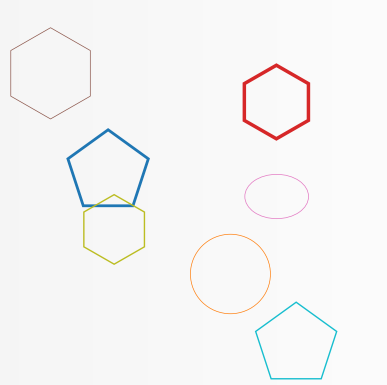[{"shape": "pentagon", "thickness": 2, "radius": 0.55, "center": [0.279, 0.554]}, {"shape": "circle", "thickness": 0.5, "radius": 0.52, "center": [0.595, 0.288]}, {"shape": "hexagon", "thickness": 2.5, "radius": 0.48, "center": [0.713, 0.735]}, {"shape": "hexagon", "thickness": 0.5, "radius": 0.59, "center": [0.13, 0.809]}, {"shape": "oval", "thickness": 0.5, "radius": 0.41, "center": [0.714, 0.49]}, {"shape": "hexagon", "thickness": 1, "radius": 0.45, "center": [0.295, 0.404]}, {"shape": "pentagon", "thickness": 1, "radius": 0.55, "center": [0.764, 0.105]}]